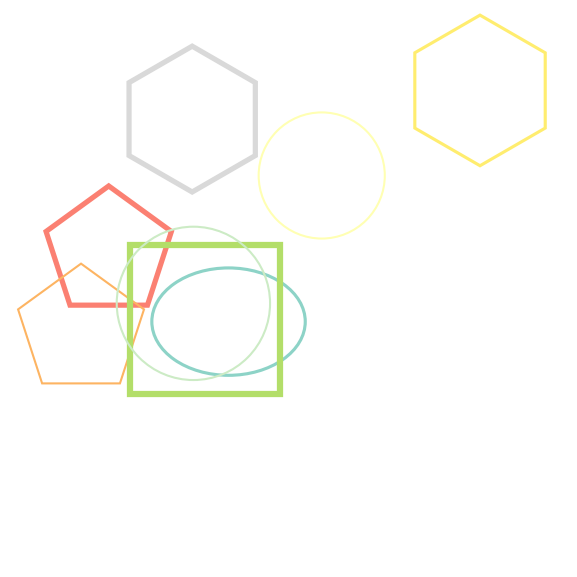[{"shape": "oval", "thickness": 1.5, "radius": 0.66, "center": [0.396, 0.442]}, {"shape": "circle", "thickness": 1, "radius": 0.55, "center": [0.557, 0.695]}, {"shape": "pentagon", "thickness": 2.5, "radius": 0.57, "center": [0.188, 0.563]}, {"shape": "pentagon", "thickness": 1, "radius": 0.57, "center": [0.14, 0.428]}, {"shape": "square", "thickness": 3, "radius": 0.65, "center": [0.355, 0.446]}, {"shape": "hexagon", "thickness": 2.5, "radius": 0.63, "center": [0.333, 0.793]}, {"shape": "circle", "thickness": 1, "radius": 0.66, "center": [0.335, 0.474]}, {"shape": "hexagon", "thickness": 1.5, "radius": 0.65, "center": [0.831, 0.843]}]